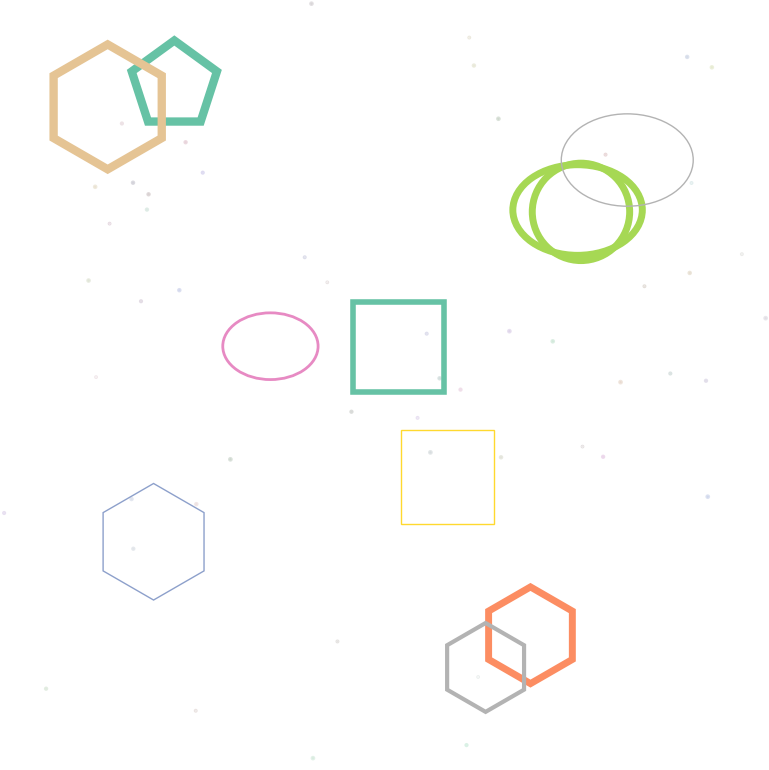[{"shape": "square", "thickness": 2, "radius": 0.29, "center": [0.518, 0.55]}, {"shape": "pentagon", "thickness": 3, "radius": 0.29, "center": [0.226, 0.889]}, {"shape": "hexagon", "thickness": 2.5, "radius": 0.31, "center": [0.689, 0.175]}, {"shape": "hexagon", "thickness": 0.5, "radius": 0.38, "center": [0.199, 0.296]}, {"shape": "oval", "thickness": 1, "radius": 0.31, "center": [0.351, 0.55]}, {"shape": "circle", "thickness": 2.5, "radius": 0.32, "center": [0.755, 0.725]}, {"shape": "oval", "thickness": 2.5, "radius": 0.42, "center": [0.75, 0.727]}, {"shape": "square", "thickness": 0.5, "radius": 0.3, "center": [0.581, 0.381]}, {"shape": "hexagon", "thickness": 3, "radius": 0.41, "center": [0.14, 0.861]}, {"shape": "oval", "thickness": 0.5, "radius": 0.43, "center": [0.815, 0.792]}, {"shape": "hexagon", "thickness": 1.5, "radius": 0.29, "center": [0.631, 0.133]}]